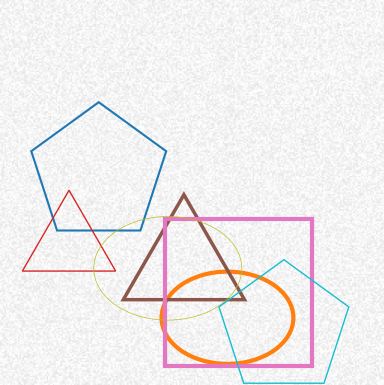[{"shape": "pentagon", "thickness": 1.5, "radius": 0.92, "center": [0.256, 0.55]}, {"shape": "oval", "thickness": 3, "radius": 0.86, "center": [0.591, 0.175]}, {"shape": "triangle", "thickness": 1, "radius": 0.7, "center": [0.179, 0.366]}, {"shape": "triangle", "thickness": 2.5, "radius": 0.91, "center": [0.478, 0.312]}, {"shape": "square", "thickness": 3, "radius": 0.95, "center": [0.62, 0.241]}, {"shape": "oval", "thickness": 0.5, "radius": 0.96, "center": [0.436, 0.303]}, {"shape": "pentagon", "thickness": 1, "radius": 0.89, "center": [0.737, 0.148]}]